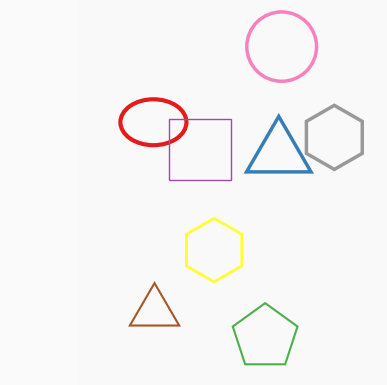[{"shape": "oval", "thickness": 3, "radius": 0.43, "center": [0.396, 0.682]}, {"shape": "triangle", "thickness": 2.5, "radius": 0.48, "center": [0.719, 0.602]}, {"shape": "pentagon", "thickness": 1.5, "radius": 0.44, "center": [0.684, 0.125]}, {"shape": "square", "thickness": 1, "radius": 0.4, "center": [0.516, 0.611]}, {"shape": "hexagon", "thickness": 2, "radius": 0.41, "center": [0.553, 0.35]}, {"shape": "triangle", "thickness": 1.5, "radius": 0.37, "center": [0.399, 0.191]}, {"shape": "circle", "thickness": 2.5, "radius": 0.45, "center": [0.727, 0.879]}, {"shape": "hexagon", "thickness": 2.5, "radius": 0.42, "center": [0.863, 0.643]}]